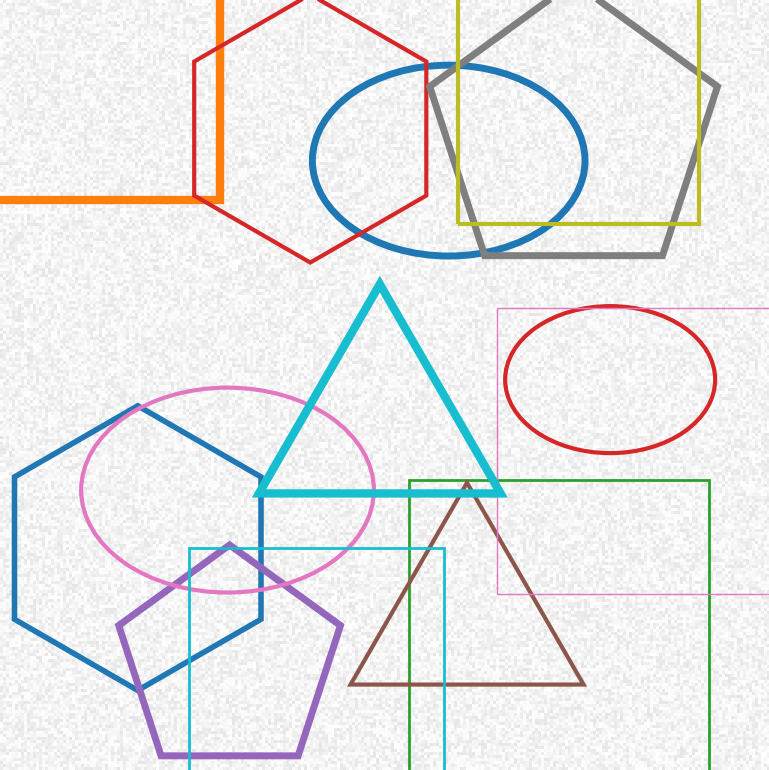[{"shape": "oval", "thickness": 2.5, "radius": 0.89, "center": [0.583, 0.791]}, {"shape": "hexagon", "thickness": 2, "radius": 0.92, "center": [0.179, 0.288]}, {"shape": "square", "thickness": 3, "radius": 0.77, "center": [0.132, 0.894]}, {"shape": "square", "thickness": 1, "radius": 0.97, "center": [0.726, 0.182]}, {"shape": "oval", "thickness": 1.5, "radius": 0.68, "center": [0.792, 0.507]}, {"shape": "hexagon", "thickness": 1.5, "radius": 0.87, "center": [0.403, 0.833]}, {"shape": "pentagon", "thickness": 2.5, "radius": 0.76, "center": [0.298, 0.141]}, {"shape": "triangle", "thickness": 1.5, "radius": 0.87, "center": [0.607, 0.198]}, {"shape": "square", "thickness": 0.5, "radius": 0.93, "center": [0.83, 0.414]}, {"shape": "oval", "thickness": 1.5, "radius": 0.95, "center": [0.295, 0.364]}, {"shape": "pentagon", "thickness": 2.5, "radius": 0.98, "center": [0.745, 0.827]}, {"shape": "square", "thickness": 1.5, "radius": 0.78, "center": [0.751, 0.866]}, {"shape": "square", "thickness": 1, "radius": 0.83, "center": [0.411, 0.123]}, {"shape": "triangle", "thickness": 3, "radius": 0.91, "center": [0.493, 0.45]}]